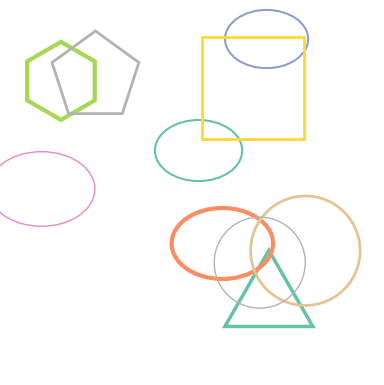[{"shape": "triangle", "thickness": 2.5, "radius": 0.66, "center": [0.698, 0.218]}, {"shape": "oval", "thickness": 1.5, "radius": 0.57, "center": [0.516, 0.609]}, {"shape": "oval", "thickness": 3, "radius": 0.66, "center": [0.577, 0.368]}, {"shape": "oval", "thickness": 1.5, "radius": 0.54, "center": [0.692, 0.899]}, {"shape": "oval", "thickness": 1, "radius": 0.69, "center": [0.108, 0.509]}, {"shape": "hexagon", "thickness": 3, "radius": 0.51, "center": [0.158, 0.79]}, {"shape": "square", "thickness": 2, "radius": 0.66, "center": [0.657, 0.771]}, {"shape": "circle", "thickness": 2, "radius": 0.71, "center": [0.793, 0.349]}, {"shape": "circle", "thickness": 1, "radius": 0.59, "center": [0.675, 0.318]}, {"shape": "pentagon", "thickness": 2, "radius": 0.59, "center": [0.248, 0.801]}]